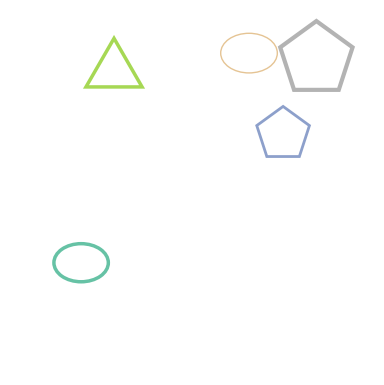[{"shape": "oval", "thickness": 2.5, "radius": 0.35, "center": [0.211, 0.318]}, {"shape": "pentagon", "thickness": 2, "radius": 0.36, "center": [0.735, 0.652]}, {"shape": "triangle", "thickness": 2.5, "radius": 0.42, "center": [0.296, 0.816]}, {"shape": "oval", "thickness": 1, "radius": 0.37, "center": [0.647, 0.862]}, {"shape": "pentagon", "thickness": 3, "radius": 0.49, "center": [0.822, 0.847]}]